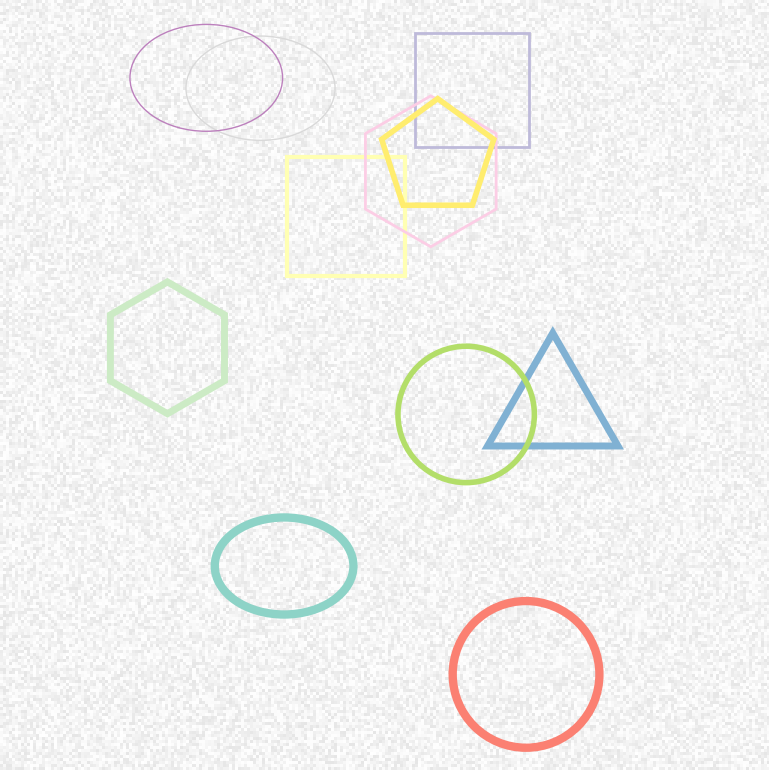[{"shape": "oval", "thickness": 3, "radius": 0.45, "center": [0.369, 0.265]}, {"shape": "square", "thickness": 1.5, "radius": 0.39, "center": [0.449, 0.719]}, {"shape": "square", "thickness": 1, "radius": 0.37, "center": [0.613, 0.883]}, {"shape": "circle", "thickness": 3, "radius": 0.48, "center": [0.683, 0.124]}, {"shape": "triangle", "thickness": 2.5, "radius": 0.49, "center": [0.718, 0.47]}, {"shape": "circle", "thickness": 2, "radius": 0.44, "center": [0.605, 0.462]}, {"shape": "hexagon", "thickness": 1, "radius": 0.49, "center": [0.559, 0.778]}, {"shape": "oval", "thickness": 0.5, "radius": 0.48, "center": [0.338, 0.885]}, {"shape": "oval", "thickness": 0.5, "radius": 0.5, "center": [0.268, 0.899]}, {"shape": "hexagon", "thickness": 2.5, "radius": 0.43, "center": [0.217, 0.548]}, {"shape": "pentagon", "thickness": 2, "radius": 0.38, "center": [0.568, 0.795]}]